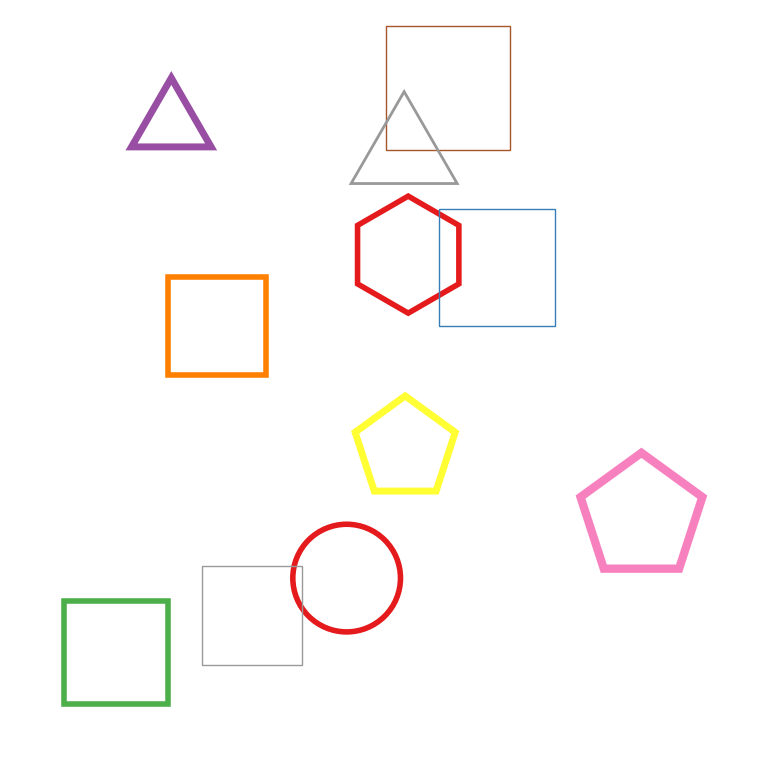[{"shape": "circle", "thickness": 2, "radius": 0.35, "center": [0.45, 0.249]}, {"shape": "hexagon", "thickness": 2, "radius": 0.38, "center": [0.53, 0.669]}, {"shape": "square", "thickness": 0.5, "radius": 0.38, "center": [0.645, 0.653]}, {"shape": "square", "thickness": 2, "radius": 0.34, "center": [0.151, 0.152]}, {"shape": "triangle", "thickness": 2.5, "radius": 0.3, "center": [0.222, 0.839]}, {"shape": "square", "thickness": 2, "radius": 0.32, "center": [0.282, 0.576]}, {"shape": "pentagon", "thickness": 2.5, "radius": 0.34, "center": [0.526, 0.417]}, {"shape": "square", "thickness": 0.5, "radius": 0.4, "center": [0.582, 0.886]}, {"shape": "pentagon", "thickness": 3, "radius": 0.42, "center": [0.833, 0.329]}, {"shape": "square", "thickness": 0.5, "radius": 0.32, "center": [0.328, 0.201]}, {"shape": "triangle", "thickness": 1, "radius": 0.4, "center": [0.525, 0.801]}]